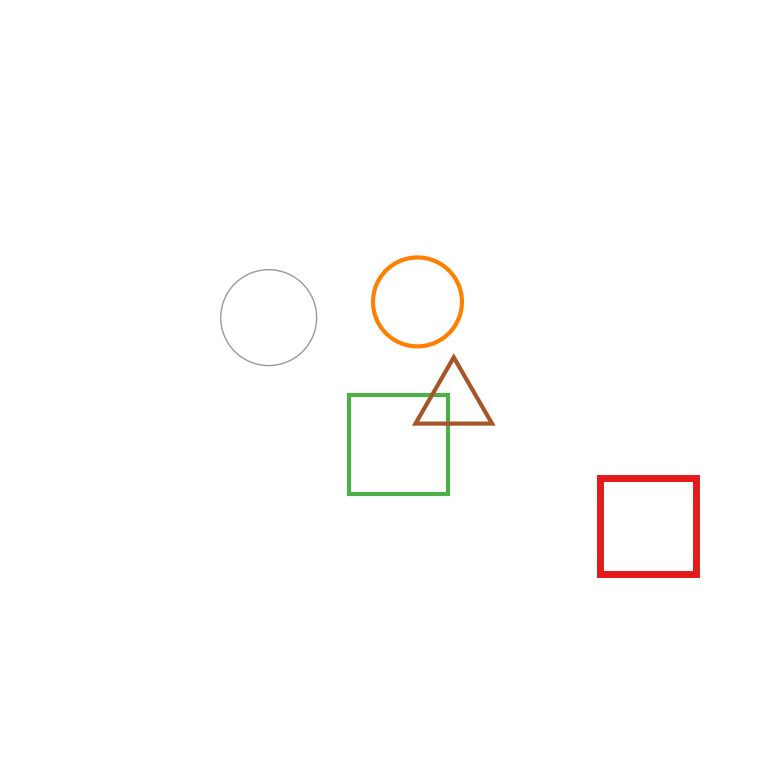[{"shape": "square", "thickness": 2.5, "radius": 0.31, "center": [0.842, 0.317]}, {"shape": "square", "thickness": 1.5, "radius": 0.32, "center": [0.517, 0.423]}, {"shape": "circle", "thickness": 1.5, "radius": 0.29, "center": [0.542, 0.608]}, {"shape": "triangle", "thickness": 1.5, "radius": 0.29, "center": [0.589, 0.479]}, {"shape": "circle", "thickness": 0.5, "radius": 0.31, "center": [0.349, 0.587]}]